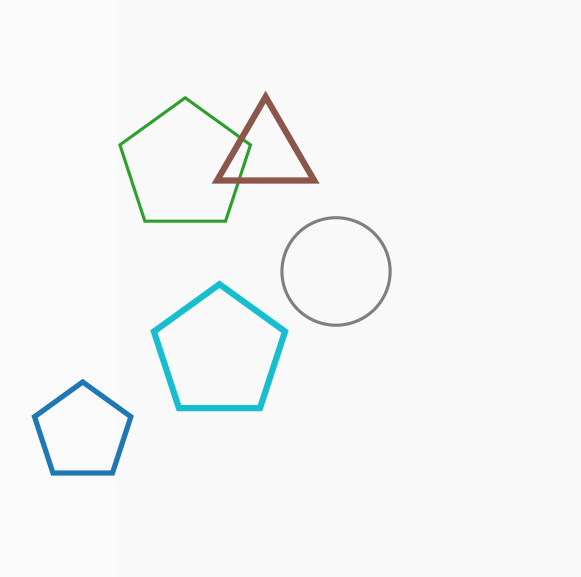[{"shape": "pentagon", "thickness": 2.5, "radius": 0.44, "center": [0.142, 0.251]}, {"shape": "pentagon", "thickness": 1.5, "radius": 0.59, "center": [0.319, 0.712]}, {"shape": "triangle", "thickness": 3, "radius": 0.48, "center": [0.457, 0.735]}, {"shape": "circle", "thickness": 1.5, "radius": 0.47, "center": [0.578, 0.529]}, {"shape": "pentagon", "thickness": 3, "radius": 0.59, "center": [0.378, 0.388]}]